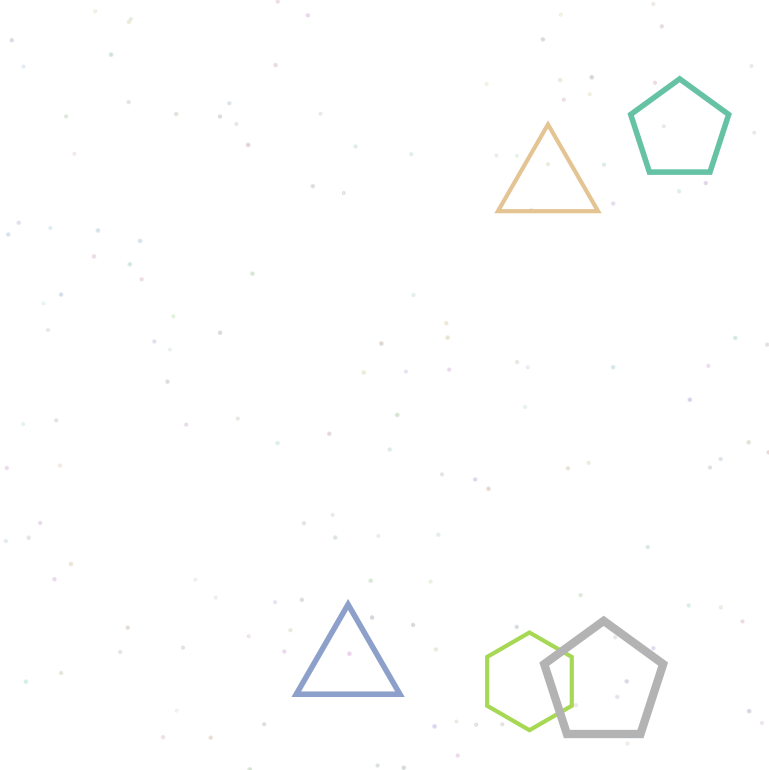[{"shape": "pentagon", "thickness": 2, "radius": 0.33, "center": [0.883, 0.831]}, {"shape": "triangle", "thickness": 2, "radius": 0.39, "center": [0.452, 0.137]}, {"shape": "hexagon", "thickness": 1.5, "radius": 0.32, "center": [0.688, 0.115]}, {"shape": "triangle", "thickness": 1.5, "radius": 0.38, "center": [0.712, 0.763]}, {"shape": "pentagon", "thickness": 3, "radius": 0.41, "center": [0.784, 0.112]}]